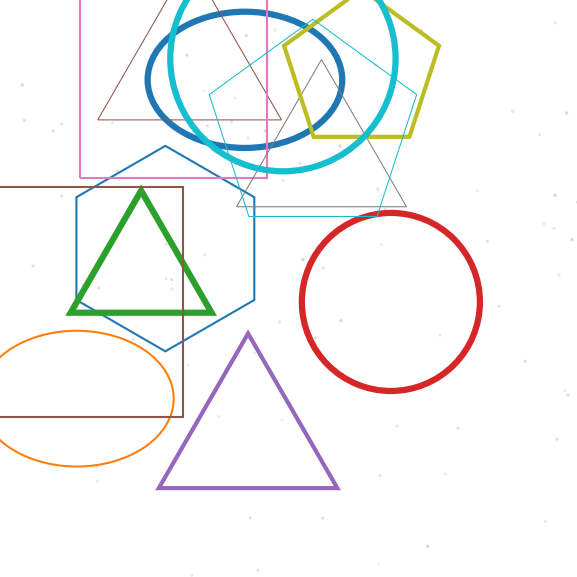[{"shape": "hexagon", "thickness": 1, "radius": 0.89, "center": [0.286, 0.569]}, {"shape": "oval", "thickness": 3, "radius": 0.84, "center": [0.424, 0.861]}, {"shape": "oval", "thickness": 1, "radius": 0.84, "center": [0.133, 0.309]}, {"shape": "triangle", "thickness": 3, "radius": 0.7, "center": [0.244, 0.528]}, {"shape": "circle", "thickness": 3, "radius": 0.77, "center": [0.677, 0.476]}, {"shape": "triangle", "thickness": 2, "radius": 0.89, "center": [0.43, 0.243]}, {"shape": "triangle", "thickness": 0.5, "radius": 0.92, "center": [0.328, 0.883]}, {"shape": "square", "thickness": 1, "radius": 0.99, "center": [0.117, 0.477]}, {"shape": "square", "thickness": 1, "radius": 0.81, "center": [0.3, 0.854]}, {"shape": "triangle", "thickness": 0.5, "radius": 0.85, "center": [0.557, 0.726]}, {"shape": "pentagon", "thickness": 2, "radius": 0.71, "center": [0.626, 0.876]}, {"shape": "circle", "thickness": 3, "radius": 0.98, "center": [0.49, 0.898]}, {"shape": "pentagon", "thickness": 0.5, "radius": 0.94, "center": [0.542, 0.777]}]